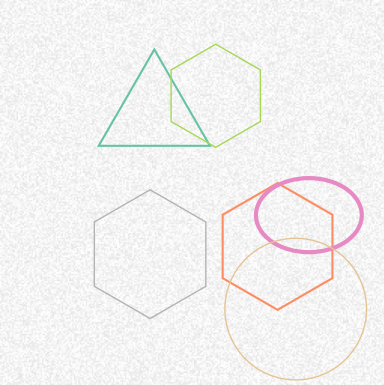[{"shape": "triangle", "thickness": 1.5, "radius": 0.83, "center": [0.401, 0.705]}, {"shape": "hexagon", "thickness": 1.5, "radius": 0.82, "center": [0.721, 0.36]}, {"shape": "oval", "thickness": 3, "radius": 0.69, "center": [0.802, 0.441]}, {"shape": "hexagon", "thickness": 1, "radius": 0.67, "center": [0.56, 0.751]}, {"shape": "circle", "thickness": 1, "radius": 0.92, "center": [0.768, 0.197]}, {"shape": "hexagon", "thickness": 1, "radius": 0.84, "center": [0.39, 0.34]}]